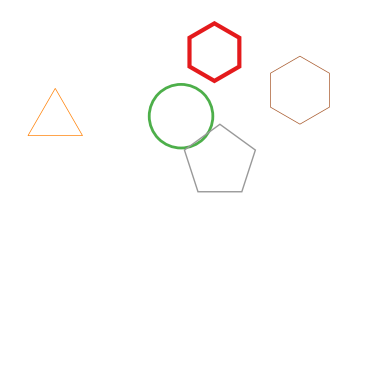[{"shape": "hexagon", "thickness": 3, "radius": 0.37, "center": [0.557, 0.865]}, {"shape": "circle", "thickness": 2, "radius": 0.41, "center": [0.47, 0.698]}, {"shape": "triangle", "thickness": 0.5, "radius": 0.41, "center": [0.143, 0.689]}, {"shape": "hexagon", "thickness": 0.5, "radius": 0.44, "center": [0.779, 0.766]}, {"shape": "pentagon", "thickness": 1, "radius": 0.48, "center": [0.571, 0.58]}]